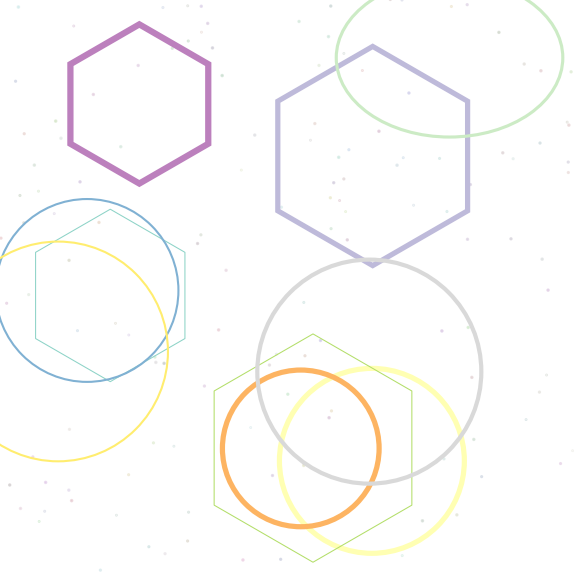[{"shape": "hexagon", "thickness": 0.5, "radius": 0.75, "center": [0.191, 0.488]}, {"shape": "circle", "thickness": 2.5, "radius": 0.8, "center": [0.644, 0.201]}, {"shape": "hexagon", "thickness": 2.5, "radius": 0.95, "center": [0.645, 0.729]}, {"shape": "circle", "thickness": 1, "radius": 0.79, "center": [0.151, 0.496]}, {"shape": "circle", "thickness": 2.5, "radius": 0.68, "center": [0.521, 0.223]}, {"shape": "hexagon", "thickness": 0.5, "radius": 0.99, "center": [0.542, 0.223]}, {"shape": "circle", "thickness": 2, "radius": 0.97, "center": [0.639, 0.356]}, {"shape": "hexagon", "thickness": 3, "radius": 0.69, "center": [0.241, 0.819]}, {"shape": "oval", "thickness": 1.5, "radius": 0.98, "center": [0.778, 0.899]}, {"shape": "circle", "thickness": 1, "radius": 0.95, "center": [0.101, 0.391]}]